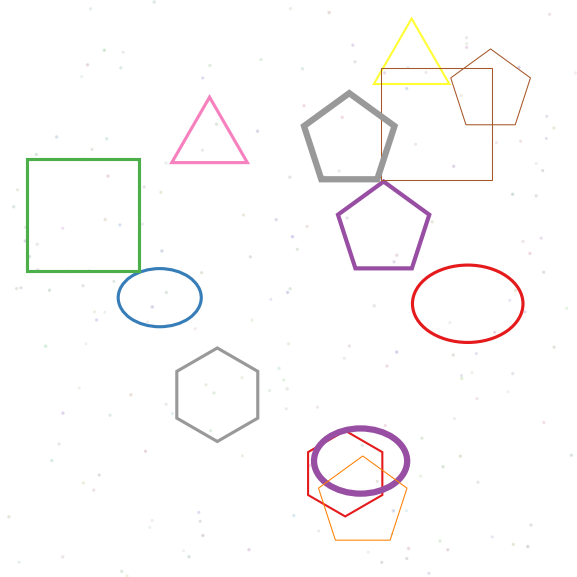[{"shape": "hexagon", "thickness": 1, "radius": 0.37, "center": [0.598, 0.179]}, {"shape": "oval", "thickness": 1.5, "radius": 0.48, "center": [0.81, 0.473]}, {"shape": "oval", "thickness": 1.5, "radius": 0.36, "center": [0.277, 0.484]}, {"shape": "square", "thickness": 1.5, "radius": 0.49, "center": [0.144, 0.626]}, {"shape": "oval", "thickness": 3, "radius": 0.4, "center": [0.624, 0.201]}, {"shape": "pentagon", "thickness": 2, "radius": 0.42, "center": [0.664, 0.602]}, {"shape": "pentagon", "thickness": 0.5, "radius": 0.4, "center": [0.628, 0.129]}, {"shape": "triangle", "thickness": 1, "radius": 0.38, "center": [0.713, 0.891]}, {"shape": "square", "thickness": 0.5, "radius": 0.48, "center": [0.756, 0.784]}, {"shape": "pentagon", "thickness": 0.5, "radius": 0.36, "center": [0.85, 0.842]}, {"shape": "triangle", "thickness": 1.5, "radius": 0.38, "center": [0.363, 0.755]}, {"shape": "hexagon", "thickness": 1.5, "radius": 0.4, "center": [0.376, 0.316]}, {"shape": "pentagon", "thickness": 3, "radius": 0.41, "center": [0.605, 0.755]}]